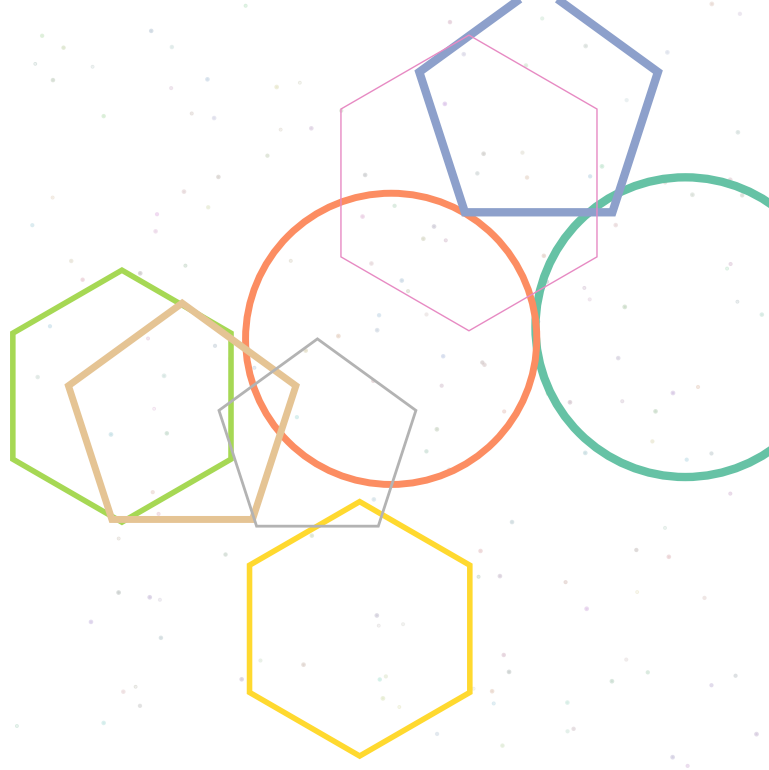[{"shape": "circle", "thickness": 3, "radius": 0.97, "center": [0.89, 0.575]}, {"shape": "circle", "thickness": 2.5, "radius": 0.95, "center": [0.508, 0.56]}, {"shape": "pentagon", "thickness": 3, "radius": 0.81, "center": [0.7, 0.856]}, {"shape": "hexagon", "thickness": 0.5, "radius": 0.96, "center": [0.609, 0.762]}, {"shape": "hexagon", "thickness": 2, "radius": 0.82, "center": [0.158, 0.485]}, {"shape": "hexagon", "thickness": 2, "radius": 0.83, "center": [0.467, 0.183]}, {"shape": "pentagon", "thickness": 2.5, "radius": 0.78, "center": [0.237, 0.451]}, {"shape": "pentagon", "thickness": 1, "radius": 0.67, "center": [0.412, 0.425]}]